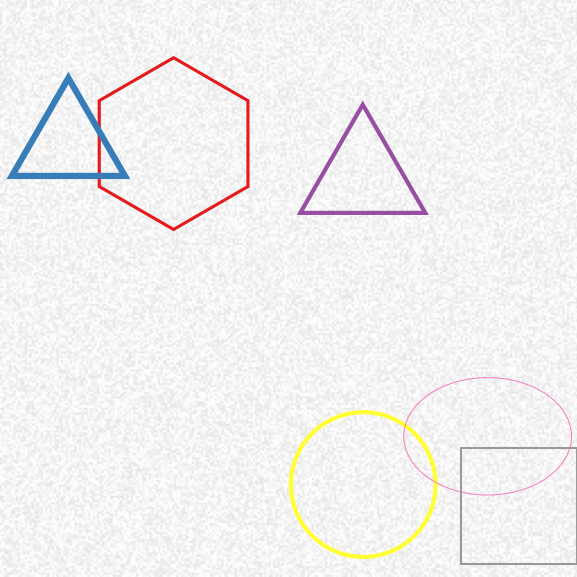[{"shape": "hexagon", "thickness": 1.5, "radius": 0.74, "center": [0.301, 0.75]}, {"shape": "triangle", "thickness": 3, "radius": 0.56, "center": [0.118, 0.751]}, {"shape": "triangle", "thickness": 2, "radius": 0.62, "center": [0.628, 0.693]}, {"shape": "circle", "thickness": 2, "radius": 0.63, "center": [0.629, 0.16]}, {"shape": "oval", "thickness": 0.5, "radius": 0.73, "center": [0.844, 0.244]}, {"shape": "square", "thickness": 1, "radius": 0.5, "center": [0.898, 0.123]}]